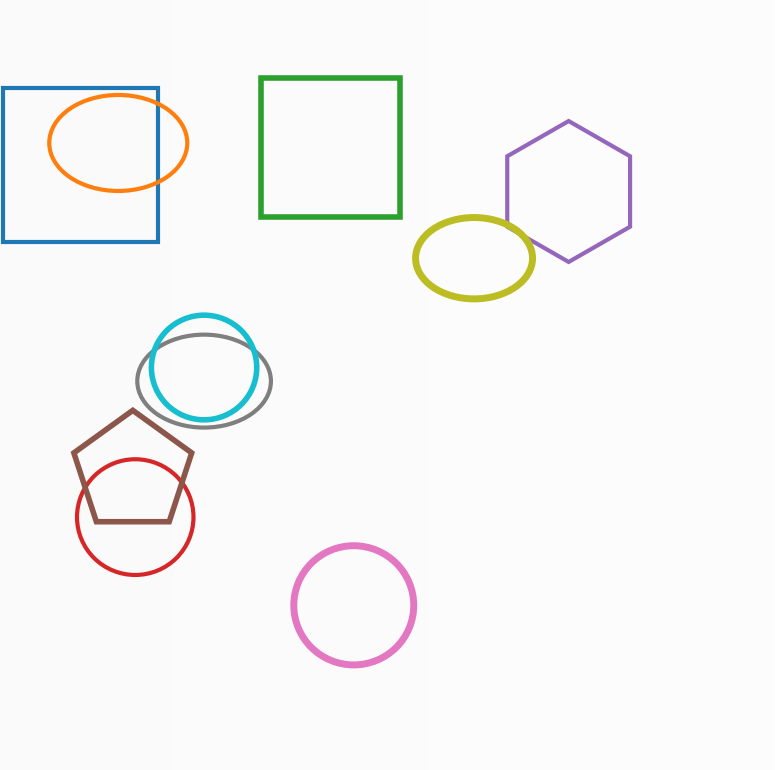[{"shape": "square", "thickness": 1.5, "radius": 0.5, "center": [0.104, 0.786]}, {"shape": "oval", "thickness": 1.5, "radius": 0.45, "center": [0.153, 0.814]}, {"shape": "square", "thickness": 2, "radius": 0.45, "center": [0.426, 0.808]}, {"shape": "circle", "thickness": 1.5, "radius": 0.38, "center": [0.175, 0.328]}, {"shape": "hexagon", "thickness": 1.5, "radius": 0.46, "center": [0.734, 0.751]}, {"shape": "pentagon", "thickness": 2, "radius": 0.4, "center": [0.171, 0.387]}, {"shape": "circle", "thickness": 2.5, "radius": 0.39, "center": [0.456, 0.214]}, {"shape": "oval", "thickness": 1.5, "radius": 0.43, "center": [0.263, 0.505]}, {"shape": "oval", "thickness": 2.5, "radius": 0.38, "center": [0.612, 0.665]}, {"shape": "circle", "thickness": 2, "radius": 0.34, "center": [0.263, 0.523]}]